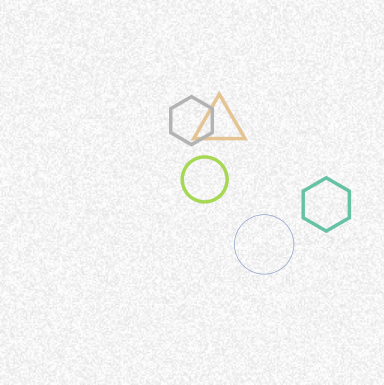[{"shape": "hexagon", "thickness": 2.5, "radius": 0.35, "center": [0.847, 0.469]}, {"shape": "circle", "thickness": 0.5, "radius": 0.39, "center": [0.686, 0.365]}, {"shape": "circle", "thickness": 2.5, "radius": 0.29, "center": [0.532, 0.534]}, {"shape": "triangle", "thickness": 2.5, "radius": 0.38, "center": [0.57, 0.678]}, {"shape": "hexagon", "thickness": 2.5, "radius": 0.31, "center": [0.497, 0.687]}]